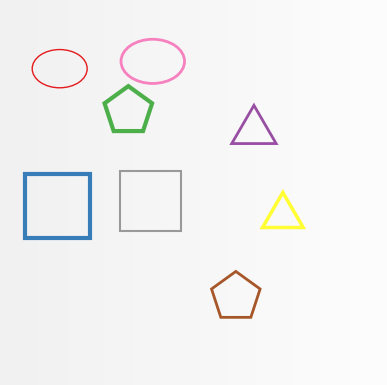[{"shape": "oval", "thickness": 1, "radius": 0.35, "center": [0.154, 0.822]}, {"shape": "square", "thickness": 3, "radius": 0.42, "center": [0.148, 0.466]}, {"shape": "pentagon", "thickness": 3, "radius": 0.32, "center": [0.331, 0.712]}, {"shape": "triangle", "thickness": 2, "radius": 0.33, "center": [0.655, 0.66]}, {"shape": "triangle", "thickness": 2.5, "radius": 0.3, "center": [0.73, 0.439]}, {"shape": "pentagon", "thickness": 2, "radius": 0.33, "center": [0.609, 0.229]}, {"shape": "oval", "thickness": 2, "radius": 0.41, "center": [0.394, 0.841]}, {"shape": "square", "thickness": 1.5, "radius": 0.39, "center": [0.388, 0.478]}]